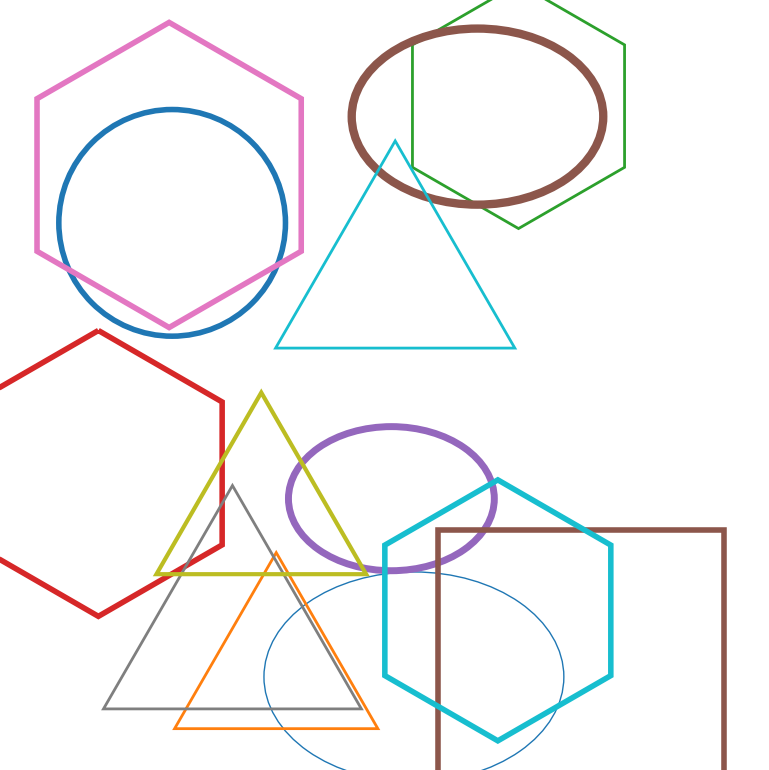[{"shape": "oval", "thickness": 0.5, "radius": 0.97, "center": [0.538, 0.121]}, {"shape": "circle", "thickness": 2, "radius": 0.74, "center": [0.224, 0.711]}, {"shape": "triangle", "thickness": 1, "radius": 0.76, "center": [0.359, 0.13]}, {"shape": "hexagon", "thickness": 1, "radius": 0.8, "center": [0.673, 0.862]}, {"shape": "hexagon", "thickness": 2, "radius": 0.93, "center": [0.128, 0.385]}, {"shape": "oval", "thickness": 2.5, "radius": 0.67, "center": [0.508, 0.352]}, {"shape": "oval", "thickness": 3, "radius": 0.82, "center": [0.62, 0.849]}, {"shape": "square", "thickness": 2, "radius": 0.93, "center": [0.754, 0.126]}, {"shape": "hexagon", "thickness": 2, "radius": 0.99, "center": [0.22, 0.773]}, {"shape": "triangle", "thickness": 1, "radius": 0.97, "center": [0.302, 0.176]}, {"shape": "triangle", "thickness": 1.5, "radius": 0.79, "center": [0.339, 0.333]}, {"shape": "triangle", "thickness": 1, "radius": 0.9, "center": [0.513, 0.638]}, {"shape": "hexagon", "thickness": 2, "radius": 0.85, "center": [0.647, 0.207]}]